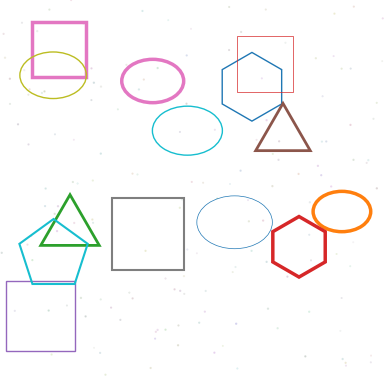[{"shape": "oval", "thickness": 0.5, "radius": 0.49, "center": [0.609, 0.423]}, {"shape": "hexagon", "thickness": 1, "radius": 0.45, "center": [0.654, 0.775]}, {"shape": "oval", "thickness": 2.5, "radius": 0.37, "center": [0.888, 0.451]}, {"shape": "triangle", "thickness": 2, "radius": 0.44, "center": [0.182, 0.406]}, {"shape": "hexagon", "thickness": 2.5, "radius": 0.39, "center": [0.777, 0.359]}, {"shape": "square", "thickness": 0.5, "radius": 0.36, "center": [0.688, 0.834]}, {"shape": "square", "thickness": 1, "radius": 0.45, "center": [0.106, 0.179]}, {"shape": "triangle", "thickness": 2, "radius": 0.41, "center": [0.735, 0.65]}, {"shape": "square", "thickness": 2.5, "radius": 0.36, "center": [0.153, 0.872]}, {"shape": "oval", "thickness": 2.5, "radius": 0.4, "center": [0.397, 0.79]}, {"shape": "square", "thickness": 1.5, "radius": 0.47, "center": [0.385, 0.393]}, {"shape": "oval", "thickness": 1, "radius": 0.43, "center": [0.138, 0.805]}, {"shape": "pentagon", "thickness": 1.5, "radius": 0.47, "center": [0.139, 0.338]}, {"shape": "oval", "thickness": 1, "radius": 0.45, "center": [0.487, 0.661]}]